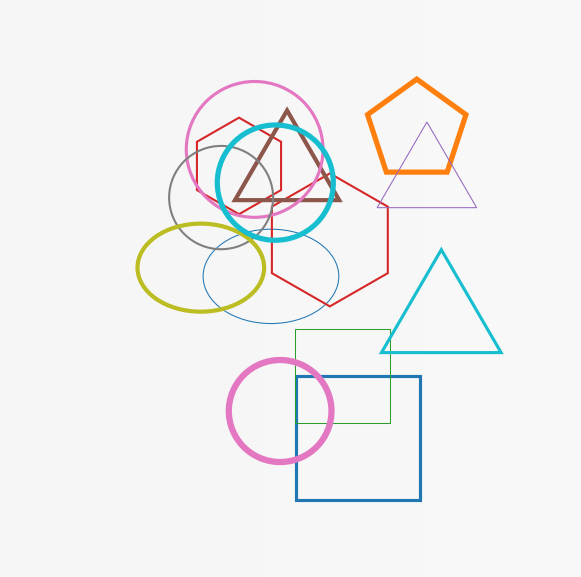[{"shape": "oval", "thickness": 0.5, "radius": 0.58, "center": [0.466, 0.521]}, {"shape": "square", "thickness": 1.5, "radius": 0.54, "center": [0.616, 0.24]}, {"shape": "pentagon", "thickness": 2.5, "radius": 0.45, "center": [0.717, 0.773]}, {"shape": "square", "thickness": 0.5, "radius": 0.41, "center": [0.589, 0.348]}, {"shape": "hexagon", "thickness": 1, "radius": 0.42, "center": [0.411, 0.712]}, {"shape": "hexagon", "thickness": 1, "radius": 0.58, "center": [0.567, 0.584]}, {"shape": "triangle", "thickness": 0.5, "radius": 0.49, "center": [0.734, 0.689]}, {"shape": "triangle", "thickness": 2, "radius": 0.52, "center": [0.494, 0.704]}, {"shape": "circle", "thickness": 1.5, "radius": 0.59, "center": [0.438, 0.74]}, {"shape": "circle", "thickness": 3, "radius": 0.44, "center": [0.482, 0.287]}, {"shape": "circle", "thickness": 1, "radius": 0.45, "center": [0.38, 0.657]}, {"shape": "oval", "thickness": 2, "radius": 0.54, "center": [0.345, 0.536]}, {"shape": "circle", "thickness": 2.5, "radius": 0.5, "center": [0.474, 0.683]}, {"shape": "triangle", "thickness": 1.5, "radius": 0.59, "center": [0.759, 0.448]}]